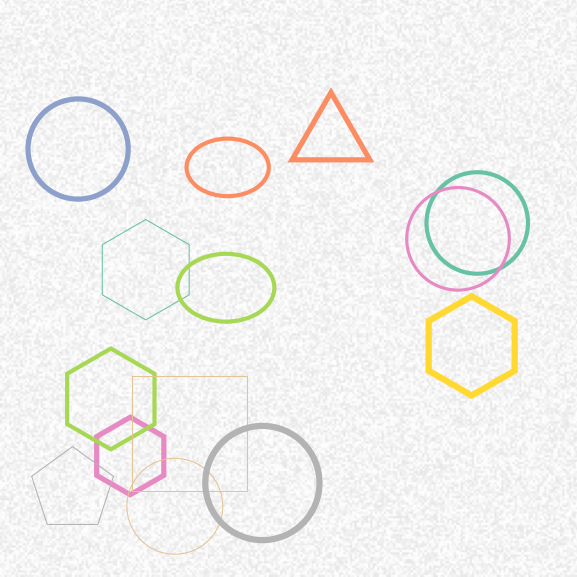[{"shape": "hexagon", "thickness": 0.5, "radius": 0.43, "center": [0.252, 0.532]}, {"shape": "circle", "thickness": 2, "radius": 0.44, "center": [0.826, 0.613]}, {"shape": "oval", "thickness": 2, "radius": 0.36, "center": [0.394, 0.709]}, {"shape": "triangle", "thickness": 2.5, "radius": 0.39, "center": [0.573, 0.761]}, {"shape": "circle", "thickness": 2.5, "radius": 0.43, "center": [0.135, 0.741]}, {"shape": "hexagon", "thickness": 2.5, "radius": 0.34, "center": [0.226, 0.21]}, {"shape": "circle", "thickness": 1.5, "radius": 0.44, "center": [0.793, 0.586]}, {"shape": "oval", "thickness": 2, "radius": 0.42, "center": [0.391, 0.501]}, {"shape": "hexagon", "thickness": 2, "radius": 0.44, "center": [0.192, 0.308]}, {"shape": "hexagon", "thickness": 3, "radius": 0.43, "center": [0.817, 0.4]}, {"shape": "square", "thickness": 0.5, "radius": 0.5, "center": [0.328, 0.249]}, {"shape": "circle", "thickness": 0.5, "radius": 0.42, "center": [0.303, 0.122]}, {"shape": "pentagon", "thickness": 0.5, "radius": 0.37, "center": [0.126, 0.151]}, {"shape": "circle", "thickness": 3, "radius": 0.49, "center": [0.454, 0.163]}]